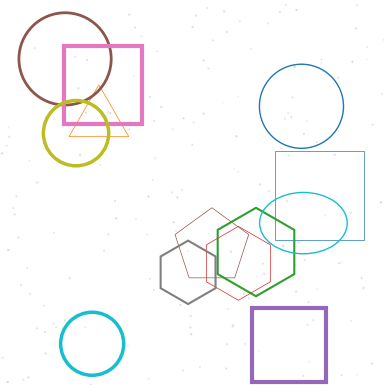[{"shape": "circle", "thickness": 1, "radius": 0.55, "center": [0.783, 0.724]}, {"shape": "square", "thickness": 0.5, "radius": 0.57, "center": [0.83, 0.492]}, {"shape": "triangle", "thickness": 0.5, "radius": 0.45, "center": [0.257, 0.69]}, {"shape": "hexagon", "thickness": 1.5, "radius": 0.57, "center": [0.665, 0.345]}, {"shape": "hexagon", "thickness": 0.5, "radius": 0.48, "center": [0.619, 0.316]}, {"shape": "square", "thickness": 3, "radius": 0.48, "center": [0.75, 0.103]}, {"shape": "pentagon", "thickness": 0.5, "radius": 0.5, "center": [0.55, 0.36]}, {"shape": "circle", "thickness": 2, "radius": 0.6, "center": [0.169, 0.847]}, {"shape": "square", "thickness": 3, "radius": 0.5, "center": [0.267, 0.779]}, {"shape": "hexagon", "thickness": 1.5, "radius": 0.41, "center": [0.489, 0.293]}, {"shape": "circle", "thickness": 2.5, "radius": 0.42, "center": [0.197, 0.654]}, {"shape": "circle", "thickness": 2.5, "radius": 0.41, "center": [0.239, 0.107]}, {"shape": "oval", "thickness": 1, "radius": 0.57, "center": [0.788, 0.421]}]